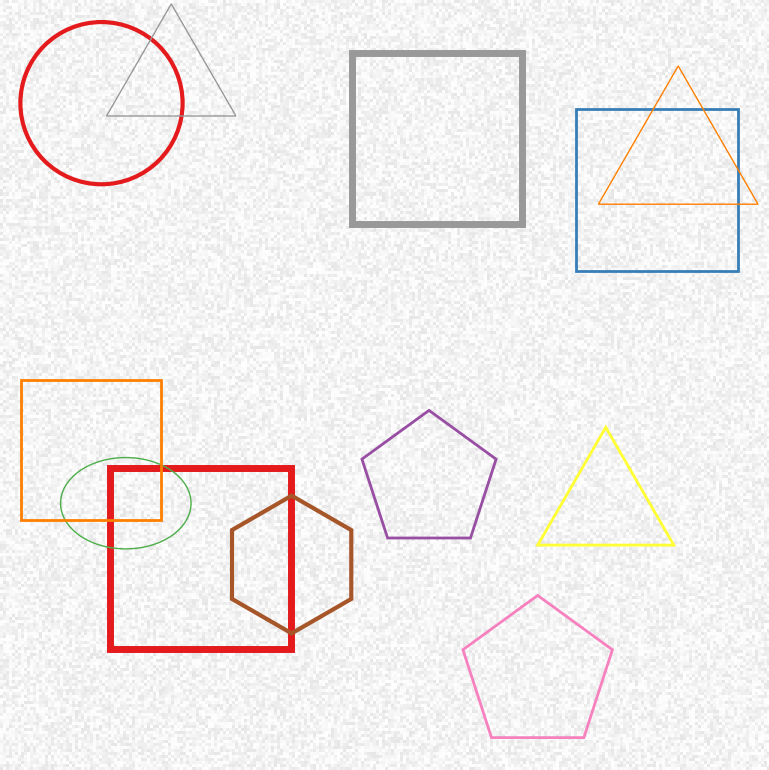[{"shape": "circle", "thickness": 1.5, "radius": 0.53, "center": [0.132, 0.866]}, {"shape": "square", "thickness": 2.5, "radius": 0.59, "center": [0.26, 0.275]}, {"shape": "square", "thickness": 1, "radius": 0.53, "center": [0.853, 0.753]}, {"shape": "oval", "thickness": 0.5, "radius": 0.42, "center": [0.163, 0.346]}, {"shape": "pentagon", "thickness": 1, "radius": 0.46, "center": [0.557, 0.375]}, {"shape": "triangle", "thickness": 0.5, "radius": 0.6, "center": [0.881, 0.795]}, {"shape": "square", "thickness": 1, "radius": 0.45, "center": [0.118, 0.415]}, {"shape": "triangle", "thickness": 1, "radius": 0.51, "center": [0.787, 0.343]}, {"shape": "hexagon", "thickness": 1.5, "radius": 0.45, "center": [0.379, 0.267]}, {"shape": "pentagon", "thickness": 1, "radius": 0.51, "center": [0.698, 0.125]}, {"shape": "square", "thickness": 2.5, "radius": 0.55, "center": [0.568, 0.82]}, {"shape": "triangle", "thickness": 0.5, "radius": 0.49, "center": [0.222, 0.898]}]